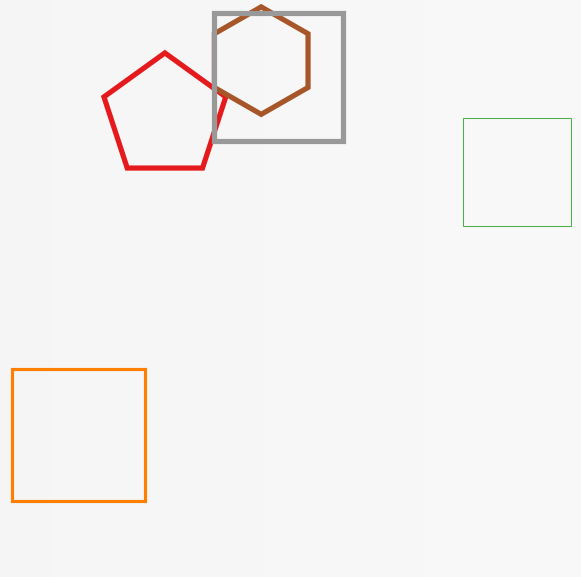[{"shape": "pentagon", "thickness": 2.5, "radius": 0.55, "center": [0.284, 0.797]}, {"shape": "square", "thickness": 0.5, "radius": 0.47, "center": [0.889, 0.701]}, {"shape": "square", "thickness": 1.5, "radius": 0.57, "center": [0.135, 0.245]}, {"shape": "hexagon", "thickness": 2.5, "radius": 0.47, "center": [0.449, 0.894]}, {"shape": "square", "thickness": 2.5, "radius": 0.55, "center": [0.479, 0.866]}]